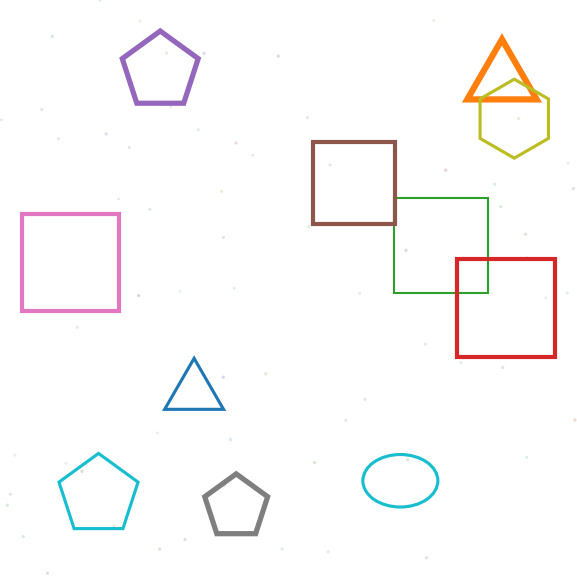[{"shape": "triangle", "thickness": 1.5, "radius": 0.29, "center": [0.336, 0.32]}, {"shape": "triangle", "thickness": 3, "radius": 0.35, "center": [0.869, 0.862]}, {"shape": "square", "thickness": 1, "radius": 0.41, "center": [0.764, 0.574]}, {"shape": "square", "thickness": 2, "radius": 0.42, "center": [0.876, 0.465]}, {"shape": "pentagon", "thickness": 2.5, "radius": 0.35, "center": [0.277, 0.876]}, {"shape": "square", "thickness": 2, "radius": 0.35, "center": [0.612, 0.683]}, {"shape": "square", "thickness": 2, "radius": 0.42, "center": [0.122, 0.545]}, {"shape": "pentagon", "thickness": 2.5, "radius": 0.29, "center": [0.409, 0.121]}, {"shape": "hexagon", "thickness": 1.5, "radius": 0.34, "center": [0.89, 0.794]}, {"shape": "pentagon", "thickness": 1.5, "radius": 0.36, "center": [0.171, 0.142]}, {"shape": "oval", "thickness": 1.5, "radius": 0.32, "center": [0.693, 0.167]}]